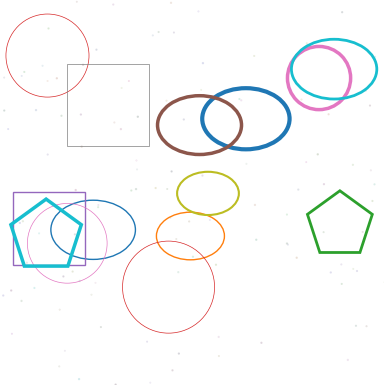[{"shape": "oval", "thickness": 3, "radius": 0.57, "center": [0.639, 0.692]}, {"shape": "oval", "thickness": 1, "radius": 0.55, "center": [0.242, 0.403]}, {"shape": "oval", "thickness": 1, "radius": 0.44, "center": [0.495, 0.387]}, {"shape": "pentagon", "thickness": 2, "radius": 0.44, "center": [0.883, 0.416]}, {"shape": "circle", "thickness": 0.5, "radius": 0.6, "center": [0.438, 0.254]}, {"shape": "circle", "thickness": 0.5, "radius": 0.54, "center": [0.123, 0.856]}, {"shape": "square", "thickness": 1, "radius": 0.47, "center": [0.128, 0.407]}, {"shape": "oval", "thickness": 2.5, "radius": 0.55, "center": [0.518, 0.675]}, {"shape": "circle", "thickness": 2.5, "radius": 0.41, "center": [0.829, 0.797]}, {"shape": "circle", "thickness": 0.5, "radius": 0.52, "center": [0.175, 0.368]}, {"shape": "square", "thickness": 0.5, "radius": 0.53, "center": [0.282, 0.727]}, {"shape": "oval", "thickness": 1.5, "radius": 0.4, "center": [0.54, 0.498]}, {"shape": "oval", "thickness": 2, "radius": 0.55, "center": [0.868, 0.82]}, {"shape": "pentagon", "thickness": 2.5, "radius": 0.48, "center": [0.12, 0.387]}]